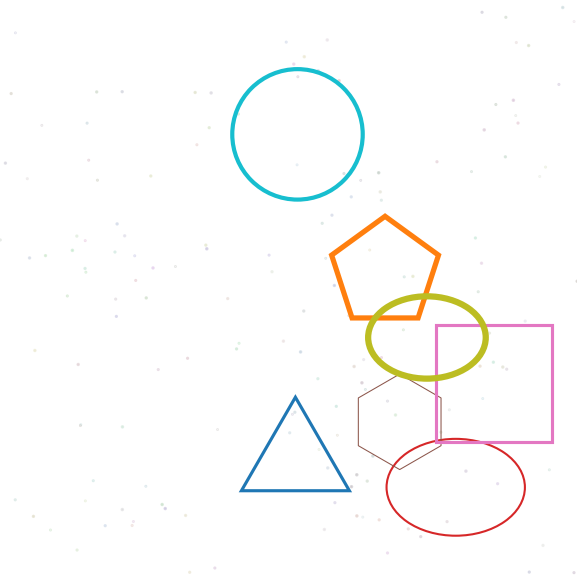[{"shape": "triangle", "thickness": 1.5, "radius": 0.54, "center": [0.512, 0.203]}, {"shape": "pentagon", "thickness": 2.5, "radius": 0.49, "center": [0.667, 0.527]}, {"shape": "oval", "thickness": 1, "radius": 0.6, "center": [0.789, 0.155]}, {"shape": "hexagon", "thickness": 0.5, "radius": 0.41, "center": [0.692, 0.269]}, {"shape": "square", "thickness": 1.5, "radius": 0.5, "center": [0.856, 0.336]}, {"shape": "oval", "thickness": 3, "radius": 0.51, "center": [0.739, 0.415]}, {"shape": "circle", "thickness": 2, "radius": 0.56, "center": [0.515, 0.766]}]